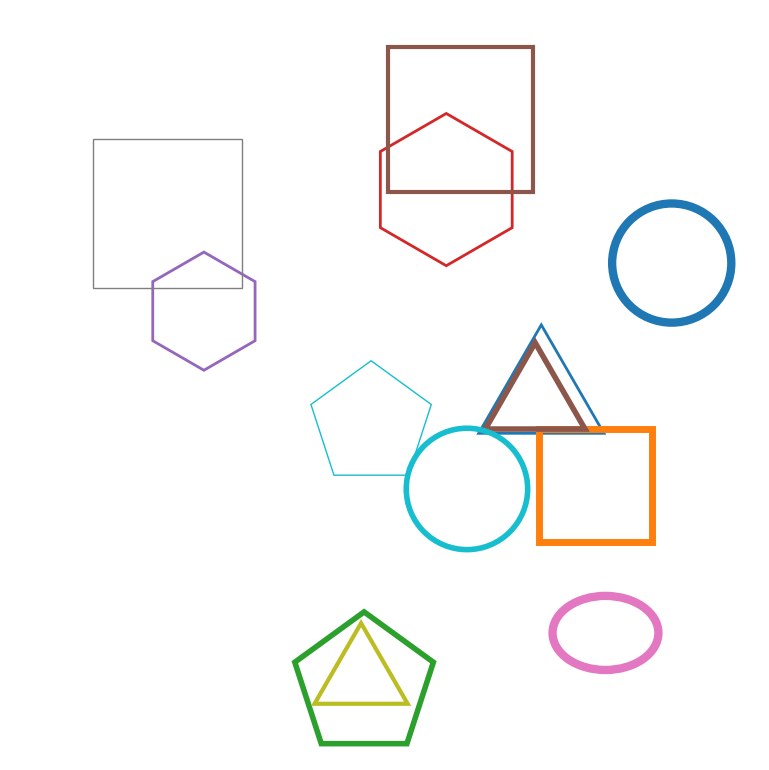[{"shape": "triangle", "thickness": 1, "radius": 0.47, "center": [0.703, 0.484]}, {"shape": "circle", "thickness": 3, "radius": 0.39, "center": [0.872, 0.658]}, {"shape": "square", "thickness": 2.5, "radius": 0.37, "center": [0.774, 0.37]}, {"shape": "pentagon", "thickness": 2, "radius": 0.47, "center": [0.473, 0.111]}, {"shape": "hexagon", "thickness": 1, "radius": 0.49, "center": [0.58, 0.754]}, {"shape": "hexagon", "thickness": 1, "radius": 0.38, "center": [0.265, 0.596]}, {"shape": "square", "thickness": 1.5, "radius": 0.47, "center": [0.598, 0.845]}, {"shape": "triangle", "thickness": 2, "radius": 0.37, "center": [0.695, 0.48]}, {"shape": "oval", "thickness": 3, "radius": 0.34, "center": [0.786, 0.178]}, {"shape": "square", "thickness": 0.5, "radius": 0.48, "center": [0.217, 0.722]}, {"shape": "triangle", "thickness": 1.5, "radius": 0.35, "center": [0.469, 0.121]}, {"shape": "circle", "thickness": 2, "radius": 0.39, "center": [0.606, 0.365]}, {"shape": "pentagon", "thickness": 0.5, "radius": 0.41, "center": [0.482, 0.449]}]